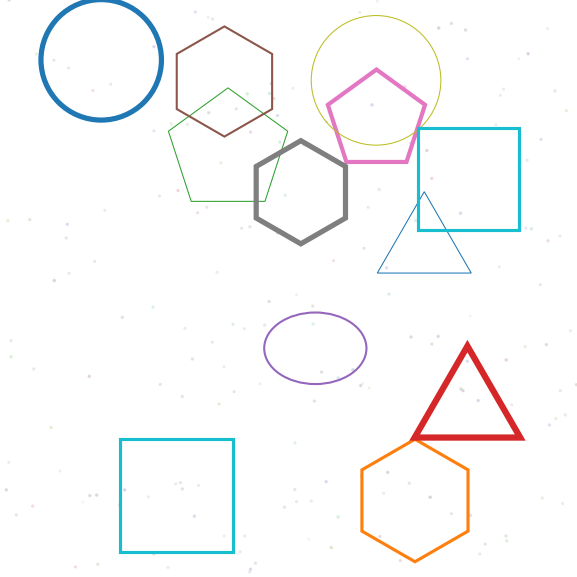[{"shape": "triangle", "thickness": 0.5, "radius": 0.47, "center": [0.735, 0.573]}, {"shape": "circle", "thickness": 2.5, "radius": 0.52, "center": [0.175, 0.896]}, {"shape": "hexagon", "thickness": 1.5, "radius": 0.53, "center": [0.719, 0.132]}, {"shape": "pentagon", "thickness": 0.5, "radius": 0.54, "center": [0.395, 0.738]}, {"shape": "triangle", "thickness": 3, "radius": 0.53, "center": [0.809, 0.294]}, {"shape": "oval", "thickness": 1, "radius": 0.44, "center": [0.546, 0.396]}, {"shape": "hexagon", "thickness": 1, "radius": 0.48, "center": [0.389, 0.858]}, {"shape": "pentagon", "thickness": 2, "radius": 0.44, "center": [0.652, 0.79]}, {"shape": "hexagon", "thickness": 2.5, "radius": 0.45, "center": [0.521, 0.666]}, {"shape": "circle", "thickness": 0.5, "radius": 0.56, "center": [0.651, 0.86]}, {"shape": "square", "thickness": 1.5, "radius": 0.49, "center": [0.305, 0.141]}, {"shape": "square", "thickness": 1.5, "radius": 0.44, "center": [0.812, 0.689]}]